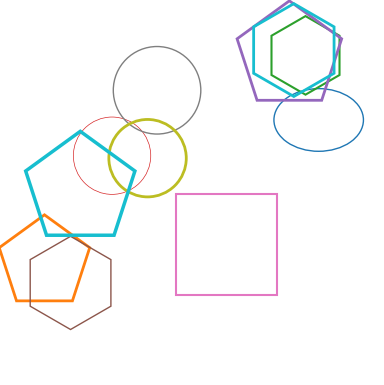[{"shape": "oval", "thickness": 1, "radius": 0.58, "center": [0.828, 0.688]}, {"shape": "pentagon", "thickness": 2, "radius": 0.62, "center": [0.116, 0.318]}, {"shape": "hexagon", "thickness": 1.5, "radius": 0.51, "center": [0.794, 0.856]}, {"shape": "circle", "thickness": 0.5, "radius": 0.5, "center": [0.291, 0.596]}, {"shape": "pentagon", "thickness": 2, "radius": 0.71, "center": [0.752, 0.855]}, {"shape": "hexagon", "thickness": 1, "radius": 0.61, "center": [0.183, 0.265]}, {"shape": "square", "thickness": 1.5, "radius": 0.65, "center": [0.588, 0.365]}, {"shape": "circle", "thickness": 1, "radius": 0.57, "center": [0.408, 0.766]}, {"shape": "circle", "thickness": 2, "radius": 0.5, "center": [0.383, 0.589]}, {"shape": "hexagon", "thickness": 2, "radius": 0.6, "center": [0.763, 0.87]}, {"shape": "pentagon", "thickness": 2.5, "radius": 0.75, "center": [0.209, 0.51]}]